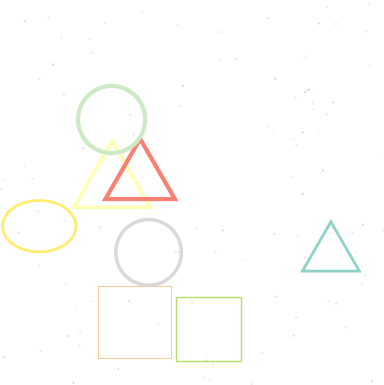[{"shape": "triangle", "thickness": 2, "radius": 0.43, "center": [0.859, 0.338]}, {"shape": "triangle", "thickness": 2.5, "radius": 0.57, "center": [0.291, 0.519]}, {"shape": "triangle", "thickness": 3, "radius": 0.52, "center": [0.364, 0.535]}, {"shape": "square", "thickness": 0.5, "radius": 0.47, "center": [0.349, 0.163]}, {"shape": "square", "thickness": 1, "radius": 0.42, "center": [0.541, 0.146]}, {"shape": "circle", "thickness": 2.5, "radius": 0.43, "center": [0.386, 0.344]}, {"shape": "circle", "thickness": 3, "radius": 0.44, "center": [0.29, 0.69]}, {"shape": "oval", "thickness": 2, "radius": 0.48, "center": [0.102, 0.413]}]